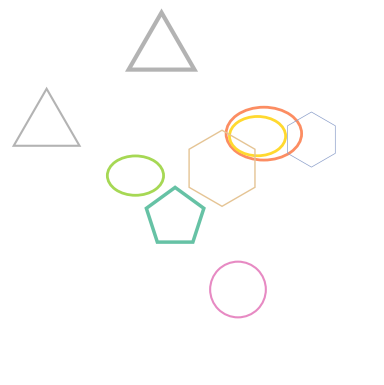[{"shape": "pentagon", "thickness": 2.5, "radius": 0.39, "center": [0.455, 0.435]}, {"shape": "oval", "thickness": 2, "radius": 0.49, "center": [0.685, 0.653]}, {"shape": "hexagon", "thickness": 0.5, "radius": 0.36, "center": [0.809, 0.638]}, {"shape": "circle", "thickness": 1.5, "radius": 0.36, "center": [0.618, 0.248]}, {"shape": "oval", "thickness": 2, "radius": 0.37, "center": [0.352, 0.544]}, {"shape": "oval", "thickness": 2, "radius": 0.36, "center": [0.669, 0.646]}, {"shape": "hexagon", "thickness": 1, "radius": 0.49, "center": [0.577, 0.563]}, {"shape": "triangle", "thickness": 3, "radius": 0.49, "center": [0.42, 0.869]}, {"shape": "triangle", "thickness": 1.5, "radius": 0.49, "center": [0.121, 0.671]}]